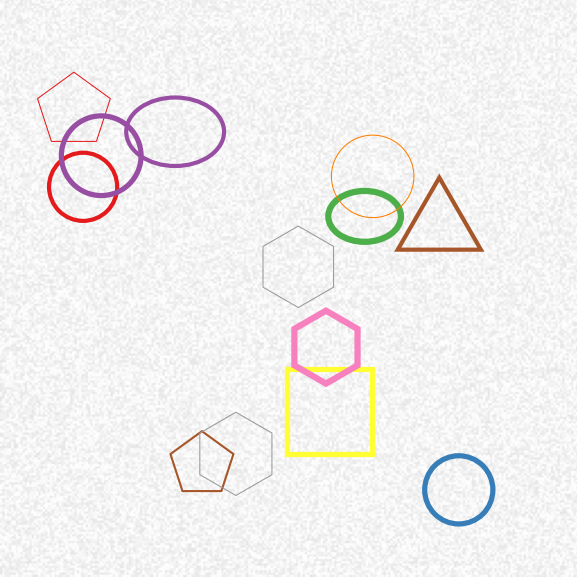[{"shape": "pentagon", "thickness": 0.5, "radius": 0.33, "center": [0.128, 0.808]}, {"shape": "circle", "thickness": 2, "radius": 0.3, "center": [0.144, 0.676]}, {"shape": "circle", "thickness": 2.5, "radius": 0.3, "center": [0.794, 0.151]}, {"shape": "oval", "thickness": 3, "radius": 0.31, "center": [0.631, 0.624]}, {"shape": "circle", "thickness": 2.5, "radius": 0.34, "center": [0.175, 0.73]}, {"shape": "oval", "thickness": 2, "radius": 0.42, "center": [0.303, 0.771]}, {"shape": "circle", "thickness": 0.5, "radius": 0.36, "center": [0.645, 0.694]}, {"shape": "square", "thickness": 2.5, "radius": 0.37, "center": [0.57, 0.287]}, {"shape": "triangle", "thickness": 2, "radius": 0.42, "center": [0.761, 0.608]}, {"shape": "pentagon", "thickness": 1, "radius": 0.29, "center": [0.35, 0.195]}, {"shape": "hexagon", "thickness": 3, "radius": 0.32, "center": [0.564, 0.398]}, {"shape": "hexagon", "thickness": 0.5, "radius": 0.35, "center": [0.517, 0.537]}, {"shape": "hexagon", "thickness": 0.5, "radius": 0.36, "center": [0.408, 0.213]}]